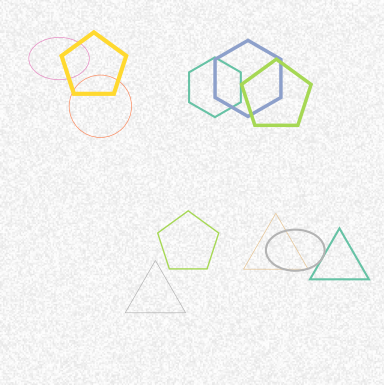[{"shape": "hexagon", "thickness": 1.5, "radius": 0.39, "center": [0.558, 0.773]}, {"shape": "triangle", "thickness": 1.5, "radius": 0.44, "center": [0.882, 0.319]}, {"shape": "circle", "thickness": 0.5, "radius": 0.41, "center": [0.261, 0.724]}, {"shape": "hexagon", "thickness": 2.5, "radius": 0.49, "center": [0.644, 0.796]}, {"shape": "oval", "thickness": 0.5, "radius": 0.39, "center": [0.153, 0.848]}, {"shape": "pentagon", "thickness": 2.5, "radius": 0.47, "center": [0.718, 0.751]}, {"shape": "pentagon", "thickness": 1, "radius": 0.42, "center": [0.489, 0.369]}, {"shape": "pentagon", "thickness": 3, "radius": 0.44, "center": [0.244, 0.828]}, {"shape": "triangle", "thickness": 0.5, "radius": 0.48, "center": [0.716, 0.349]}, {"shape": "triangle", "thickness": 0.5, "radius": 0.45, "center": [0.404, 0.233]}, {"shape": "oval", "thickness": 1.5, "radius": 0.38, "center": [0.767, 0.35]}]